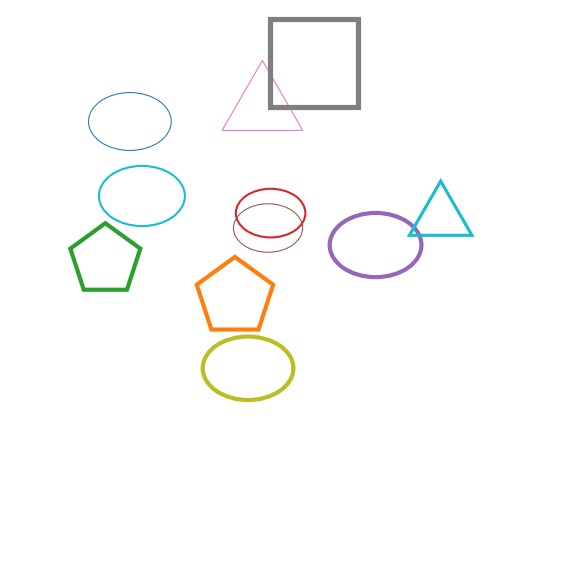[{"shape": "oval", "thickness": 0.5, "radius": 0.36, "center": [0.225, 0.789]}, {"shape": "pentagon", "thickness": 2, "radius": 0.35, "center": [0.407, 0.485]}, {"shape": "pentagon", "thickness": 2, "radius": 0.32, "center": [0.182, 0.549]}, {"shape": "oval", "thickness": 1, "radius": 0.3, "center": [0.469, 0.63]}, {"shape": "oval", "thickness": 2, "radius": 0.4, "center": [0.65, 0.575]}, {"shape": "oval", "thickness": 0.5, "radius": 0.3, "center": [0.464, 0.604]}, {"shape": "triangle", "thickness": 0.5, "radius": 0.4, "center": [0.454, 0.814]}, {"shape": "square", "thickness": 2.5, "radius": 0.38, "center": [0.544, 0.89]}, {"shape": "oval", "thickness": 2, "radius": 0.39, "center": [0.43, 0.361]}, {"shape": "triangle", "thickness": 1.5, "radius": 0.31, "center": [0.763, 0.623]}, {"shape": "oval", "thickness": 1, "radius": 0.37, "center": [0.246, 0.66]}]